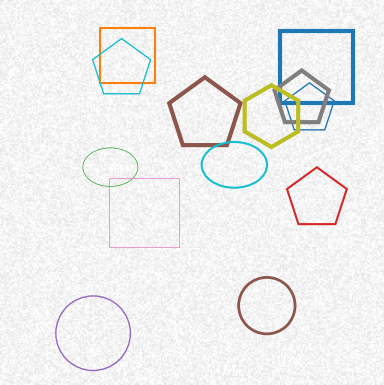[{"shape": "pentagon", "thickness": 1, "radius": 0.34, "center": [0.804, 0.717]}, {"shape": "square", "thickness": 3, "radius": 0.47, "center": [0.822, 0.826]}, {"shape": "square", "thickness": 1.5, "radius": 0.35, "center": [0.33, 0.856]}, {"shape": "oval", "thickness": 0.5, "radius": 0.36, "center": [0.287, 0.566]}, {"shape": "pentagon", "thickness": 1.5, "radius": 0.41, "center": [0.823, 0.484]}, {"shape": "circle", "thickness": 1, "radius": 0.48, "center": [0.242, 0.134]}, {"shape": "pentagon", "thickness": 3, "radius": 0.49, "center": [0.532, 0.702]}, {"shape": "circle", "thickness": 2, "radius": 0.37, "center": [0.693, 0.206]}, {"shape": "square", "thickness": 0.5, "radius": 0.45, "center": [0.374, 0.448]}, {"shape": "pentagon", "thickness": 3, "radius": 0.37, "center": [0.784, 0.743]}, {"shape": "hexagon", "thickness": 3, "radius": 0.4, "center": [0.705, 0.699]}, {"shape": "oval", "thickness": 1.5, "radius": 0.42, "center": [0.609, 0.572]}, {"shape": "pentagon", "thickness": 1, "radius": 0.4, "center": [0.316, 0.821]}]